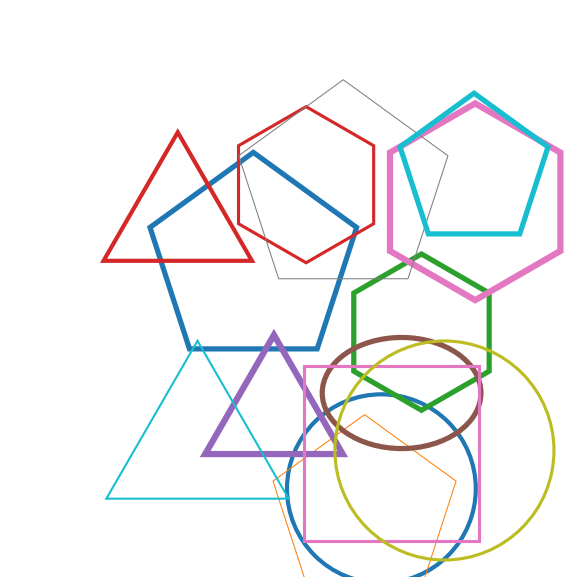[{"shape": "circle", "thickness": 2, "radius": 0.82, "center": [0.66, 0.153]}, {"shape": "pentagon", "thickness": 2.5, "radius": 0.94, "center": [0.439, 0.547]}, {"shape": "pentagon", "thickness": 0.5, "radius": 0.83, "center": [0.631, 0.114]}, {"shape": "hexagon", "thickness": 2.5, "radius": 0.68, "center": [0.73, 0.424]}, {"shape": "hexagon", "thickness": 1.5, "radius": 0.68, "center": [0.53, 0.679]}, {"shape": "triangle", "thickness": 2, "radius": 0.74, "center": [0.308, 0.622]}, {"shape": "triangle", "thickness": 3, "radius": 0.69, "center": [0.474, 0.282]}, {"shape": "oval", "thickness": 2.5, "radius": 0.69, "center": [0.695, 0.319]}, {"shape": "square", "thickness": 1.5, "radius": 0.76, "center": [0.678, 0.214]}, {"shape": "hexagon", "thickness": 3, "radius": 0.85, "center": [0.823, 0.65]}, {"shape": "pentagon", "thickness": 0.5, "radius": 0.95, "center": [0.594, 0.671]}, {"shape": "circle", "thickness": 1.5, "radius": 0.95, "center": [0.77, 0.219]}, {"shape": "pentagon", "thickness": 2.5, "radius": 0.67, "center": [0.821, 0.703]}, {"shape": "triangle", "thickness": 1, "radius": 0.91, "center": [0.342, 0.227]}]